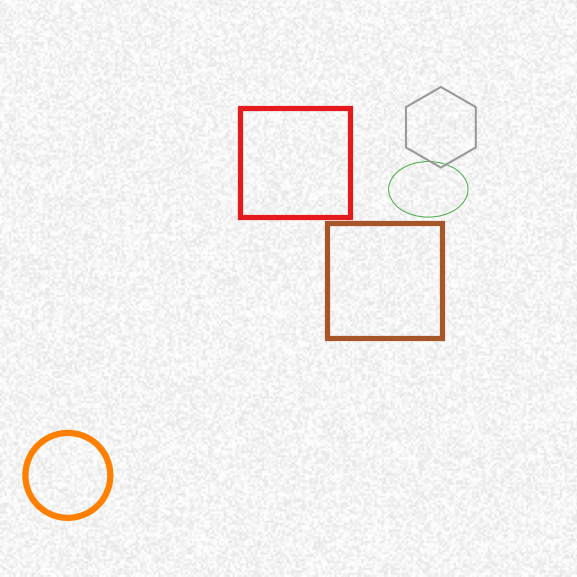[{"shape": "square", "thickness": 2.5, "radius": 0.47, "center": [0.511, 0.718]}, {"shape": "oval", "thickness": 0.5, "radius": 0.34, "center": [0.742, 0.671]}, {"shape": "circle", "thickness": 3, "radius": 0.37, "center": [0.118, 0.176]}, {"shape": "square", "thickness": 2.5, "radius": 0.5, "center": [0.665, 0.513]}, {"shape": "hexagon", "thickness": 1, "radius": 0.35, "center": [0.763, 0.779]}]